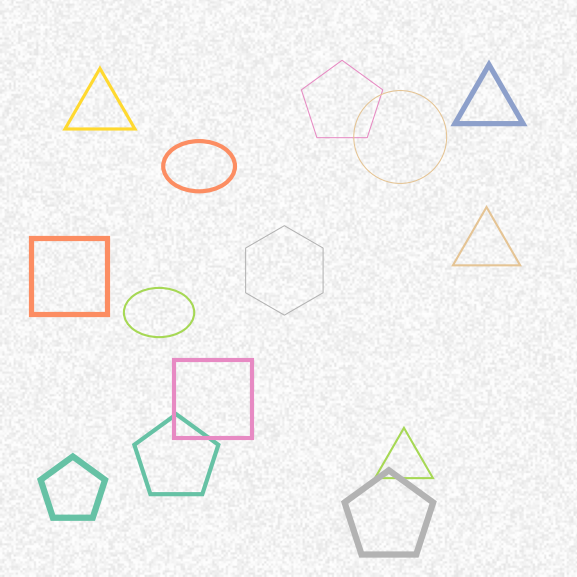[{"shape": "pentagon", "thickness": 2, "radius": 0.38, "center": [0.305, 0.205]}, {"shape": "pentagon", "thickness": 3, "radius": 0.29, "center": [0.126, 0.15]}, {"shape": "square", "thickness": 2.5, "radius": 0.33, "center": [0.119, 0.521]}, {"shape": "oval", "thickness": 2, "radius": 0.31, "center": [0.345, 0.711]}, {"shape": "triangle", "thickness": 2.5, "radius": 0.34, "center": [0.847, 0.819]}, {"shape": "square", "thickness": 2, "radius": 0.34, "center": [0.368, 0.309]}, {"shape": "pentagon", "thickness": 0.5, "radius": 0.37, "center": [0.592, 0.821]}, {"shape": "triangle", "thickness": 1, "radius": 0.29, "center": [0.699, 0.2]}, {"shape": "oval", "thickness": 1, "radius": 0.3, "center": [0.275, 0.458]}, {"shape": "triangle", "thickness": 1.5, "radius": 0.35, "center": [0.173, 0.811]}, {"shape": "triangle", "thickness": 1, "radius": 0.34, "center": [0.842, 0.573]}, {"shape": "circle", "thickness": 0.5, "radius": 0.4, "center": [0.693, 0.762]}, {"shape": "pentagon", "thickness": 3, "radius": 0.4, "center": [0.673, 0.104]}, {"shape": "hexagon", "thickness": 0.5, "radius": 0.39, "center": [0.492, 0.531]}]